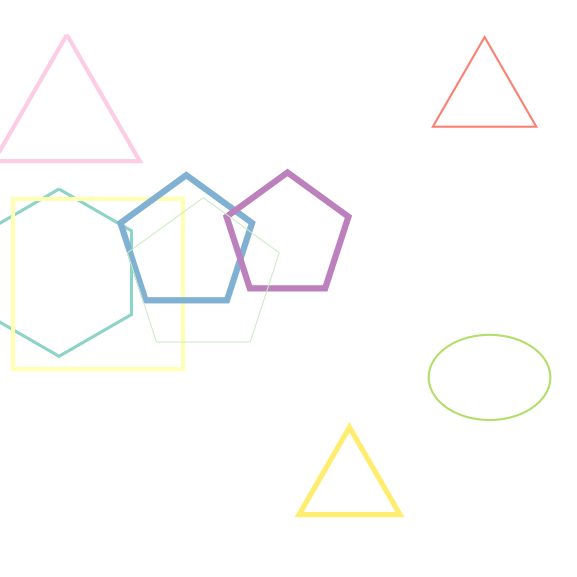[{"shape": "hexagon", "thickness": 1.5, "radius": 0.72, "center": [0.102, 0.527]}, {"shape": "square", "thickness": 2, "radius": 0.73, "center": [0.169, 0.507]}, {"shape": "triangle", "thickness": 1, "radius": 0.52, "center": [0.839, 0.831]}, {"shape": "pentagon", "thickness": 3, "radius": 0.6, "center": [0.323, 0.576]}, {"shape": "oval", "thickness": 1, "radius": 0.53, "center": [0.848, 0.346]}, {"shape": "triangle", "thickness": 2, "radius": 0.73, "center": [0.116, 0.793]}, {"shape": "pentagon", "thickness": 3, "radius": 0.55, "center": [0.498, 0.59]}, {"shape": "pentagon", "thickness": 0.5, "radius": 0.69, "center": [0.352, 0.519]}, {"shape": "triangle", "thickness": 2.5, "radius": 0.5, "center": [0.605, 0.158]}]